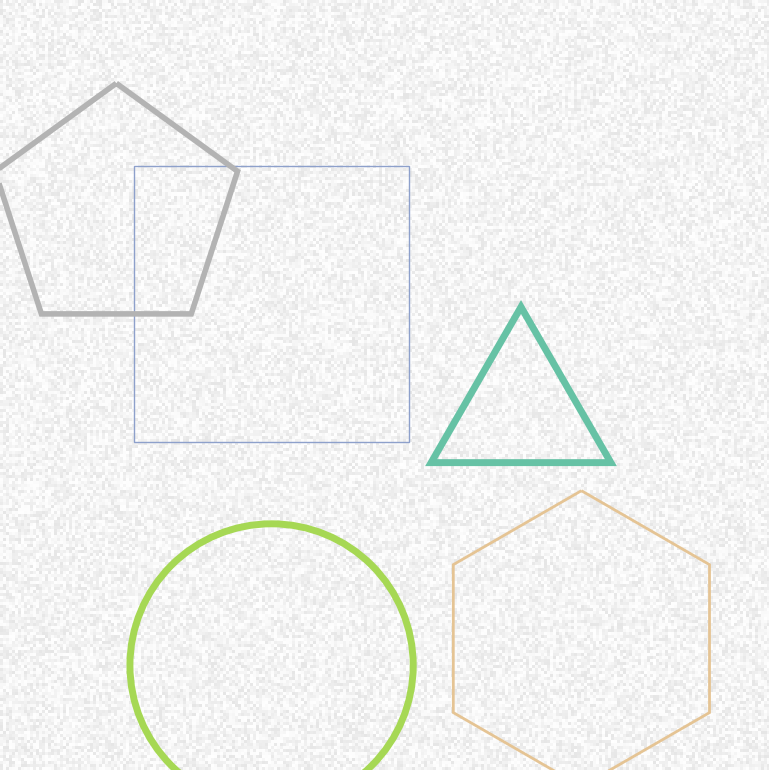[{"shape": "triangle", "thickness": 2.5, "radius": 0.67, "center": [0.677, 0.467]}, {"shape": "square", "thickness": 0.5, "radius": 0.9, "center": [0.353, 0.605]}, {"shape": "circle", "thickness": 2.5, "radius": 0.92, "center": [0.353, 0.136]}, {"shape": "hexagon", "thickness": 1, "radius": 0.96, "center": [0.755, 0.171]}, {"shape": "pentagon", "thickness": 2, "radius": 0.83, "center": [0.151, 0.726]}]